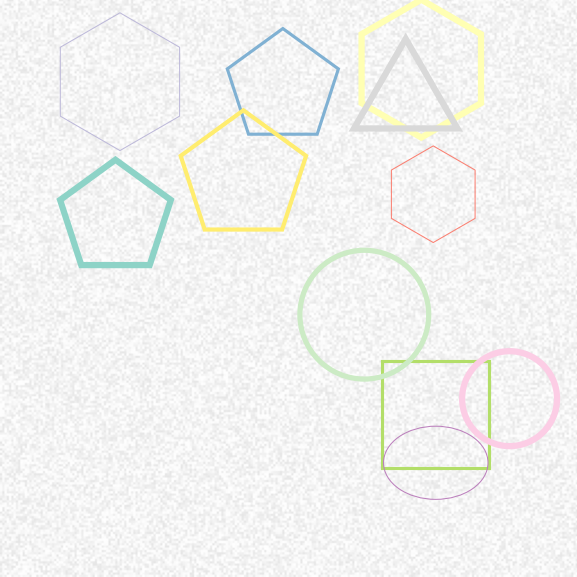[{"shape": "pentagon", "thickness": 3, "radius": 0.5, "center": [0.2, 0.622]}, {"shape": "hexagon", "thickness": 3, "radius": 0.6, "center": [0.73, 0.88]}, {"shape": "hexagon", "thickness": 0.5, "radius": 0.6, "center": [0.208, 0.858]}, {"shape": "hexagon", "thickness": 0.5, "radius": 0.42, "center": [0.75, 0.663]}, {"shape": "pentagon", "thickness": 1.5, "radius": 0.51, "center": [0.49, 0.849]}, {"shape": "square", "thickness": 1.5, "radius": 0.46, "center": [0.755, 0.281]}, {"shape": "circle", "thickness": 3, "radius": 0.41, "center": [0.882, 0.309]}, {"shape": "triangle", "thickness": 3, "radius": 0.52, "center": [0.703, 0.828]}, {"shape": "oval", "thickness": 0.5, "radius": 0.45, "center": [0.755, 0.198]}, {"shape": "circle", "thickness": 2.5, "radius": 0.56, "center": [0.631, 0.454]}, {"shape": "pentagon", "thickness": 2, "radius": 0.57, "center": [0.421, 0.694]}]